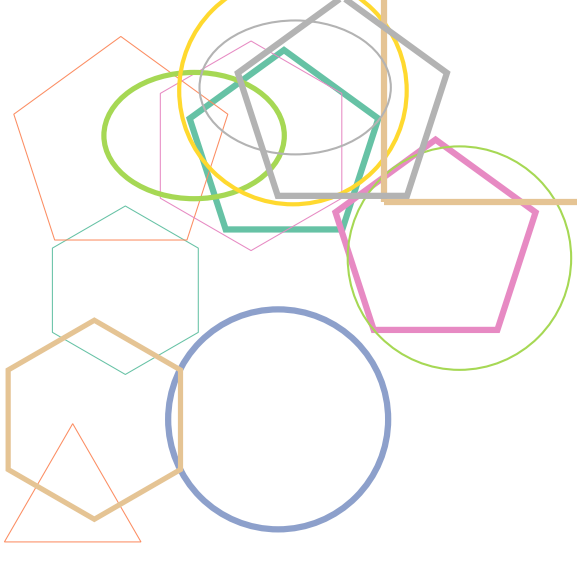[{"shape": "hexagon", "thickness": 0.5, "radius": 0.73, "center": [0.217, 0.497]}, {"shape": "pentagon", "thickness": 3, "radius": 0.86, "center": [0.492, 0.741]}, {"shape": "triangle", "thickness": 0.5, "radius": 0.68, "center": [0.126, 0.129]}, {"shape": "pentagon", "thickness": 0.5, "radius": 0.97, "center": [0.209, 0.741]}, {"shape": "circle", "thickness": 3, "radius": 0.95, "center": [0.482, 0.273]}, {"shape": "pentagon", "thickness": 3, "radius": 0.91, "center": [0.754, 0.575]}, {"shape": "hexagon", "thickness": 0.5, "radius": 0.91, "center": [0.435, 0.747]}, {"shape": "circle", "thickness": 1, "radius": 0.97, "center": [0.796, 0.552]}, {"shape": "oval", "thickness": 2.5, "radius": 0.78, "center": [0.336, 0.764]}, {"shape": "circle", "thickness": 2, "radius": 0.98, "center": [0.507, 0.842]}, {"shape": "hexagon", "thickness": 2.5, "radius": 0.86, "center": [0.163, 0.272]}, {"shape": "square", "thickness": 3, "radius": 0.93, "center": [0.85, 0.836]}, {"shape": "oval", "thickness": 1, "radius": 0.83, "center": [0.511, 0.848]}, {"shape": "pentagon", "thickness": 3, "radius": 0.95, "center": [0.593, 0.814]}]